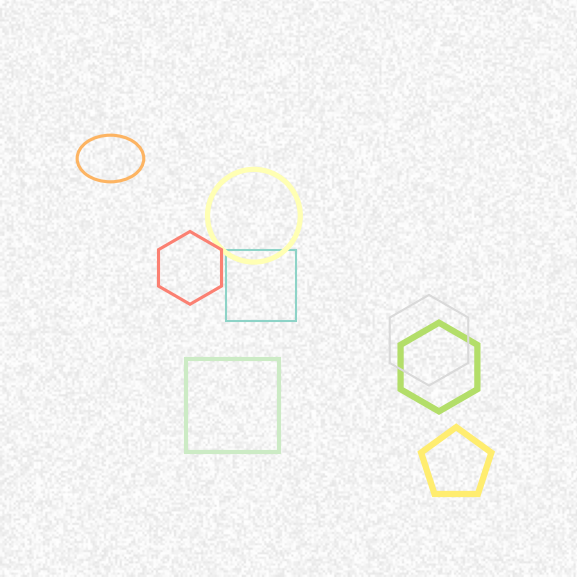[{"shape": "square", "thickness": 1, "radius": 0.31, "center": [0.452, 0.504]}, {"shape": "circle", "thickness": 2.5, "radius": 0.4, "center": [0.44, 0.626]}, {"shape": "hexagon", "thickness": 1.5, "radius": 0.32, "center": [0.329, 0.535]}, {"shape": "oval", "thickness": 1.5, "radius": 0.29, "center": [0.191, 0.725]}, {"shape": "hexagon", "thickness": 3, "radius": 0.38, "center": [0.76, 0.364]}, {"shape": "hexagon", "thickness": 1, "radius": 0.39, "center": [0.743, 0.41]}, {"shape": "square", "thickness": 2, "radius": 0.4, "center": [0.402, 0.297]}, {"shape": "pentagon", "thickness": 3, "radius": 0.32, "center": [0.79, 0.196]}]